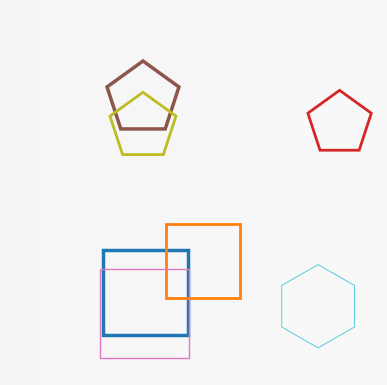[{"shape": "square", "thickness": 2.5, "radius": 0.55, "center": [0.376, 0.239]}, {"shape": "square", "thickness": 2, "radius": 0.48, "center": [0.525, 0.322]}, {"shape": "pentagon", "thickness": 2, "radius": 0.43, "center": [0.876, 0.679]}, {"shape": "pentagon", "thickness": 2.5, "radius": 0.49, "center": [0.369, 0.744]}, {"shape": "square", "thickness": 1, "radius": 0.57, "center": [0.373, 0.186]}, {"shape": "pentagon", "thickness": 2, "radius": 0.45, "center": [0.369, 0.671]}, {"shape": "hexagon", "thickness": 0.5, "radius": 0.54, "center": [0.821, 0.205]}]